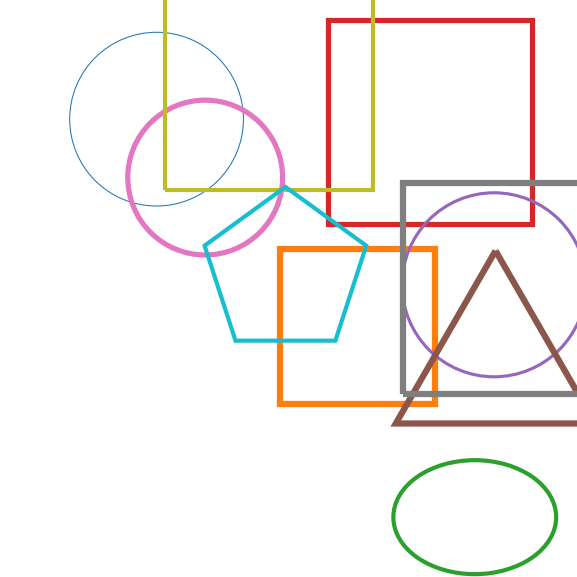[{"shape": "circle", "thickness": 0.5, "radius": 0.75, "center": [0.271, 0.793]}, {"shape": "square", "thickness": 3, "radius": 0.67, "center": [0.619, 0.434]}, {"shape": "oval", "thickness": 2, "radius": 0.7, "center": [0.822, 0.104]}, {"shape": "square", "thickness": 2.5, "radius": 0.88, "center": [0.745, 0.787]}, {"shape": "circle", "thickness": 1.5, "radius": 0.8, "center": [0.856, 0.506]}, {"shape": "triangle", "thickness": 3, "radius": 1.0, "center": [0.858, 0.366]}, {"shape": "circle", "thickness": 2.5, "radius": 0.67, "center": [0.355, 0.692]}, {"shape": "square", "thickness": 3, "radius": 0.91, "center": [0.88, 0.5]}, {"shape": "square", "thickness": 2, "radius": 0.9, "center": [0.466, 0.85]}, {"shape": "pentagon", "thickness": 2, "radius": 0.74, "center": [0.494, 0.528]}]